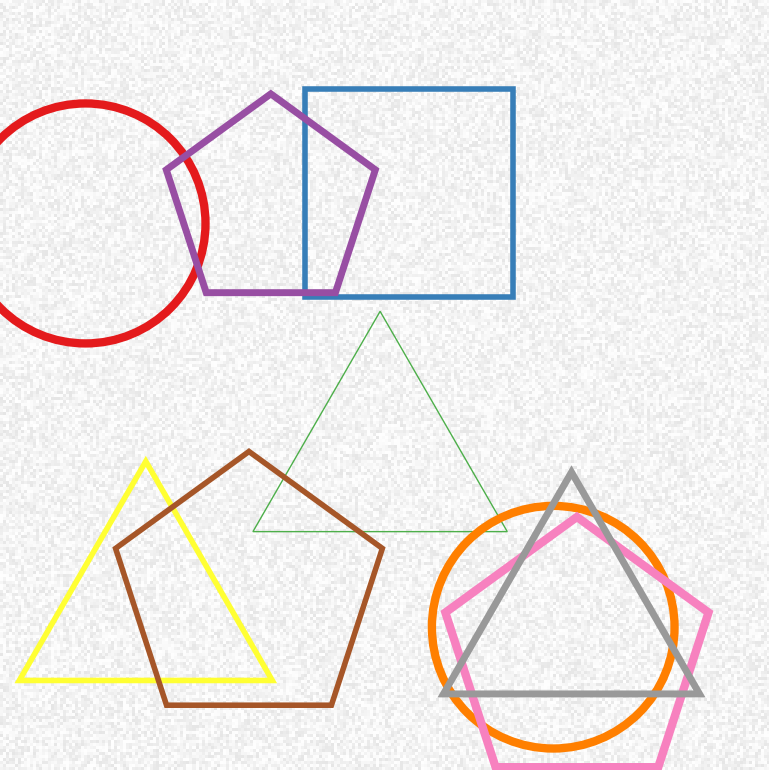[{"shape": "circle", "thickness": 3, "radius": 0.78, "center": [0.111, 0.71]}, {"shape": "square", "thickness": 2, "radius": 0.67, "center": [0.531, 0.75]}, {"shape": "triangle", "thickness": 0.5, "radius": 0.95, "center": [0.494, 0.405]}, {"shape": "pentagon", "thickness": 2.5, "radius": 0.71, "center": [0.352, 0.735]}, {"shape": "circle", "thickness": 3, "radius": 0.79, "center": [0.718, 0.185]}, {"shape": "triangle", "thickness": 2, "radius": 0.95, "center": [0.189, 0.211]}, {"shape": "pentagon", "thickness": 2, "radius": 0.91, "center": [0.323, 0.231]}, {"shape": "pentagon", "thickness": 3, "radius": 0.9, "center": [0.749, 0.149]}, {"shape": "triangle", "thickness": 2.5, "radius": 0.96, "center": [0.742, 0.195]}]